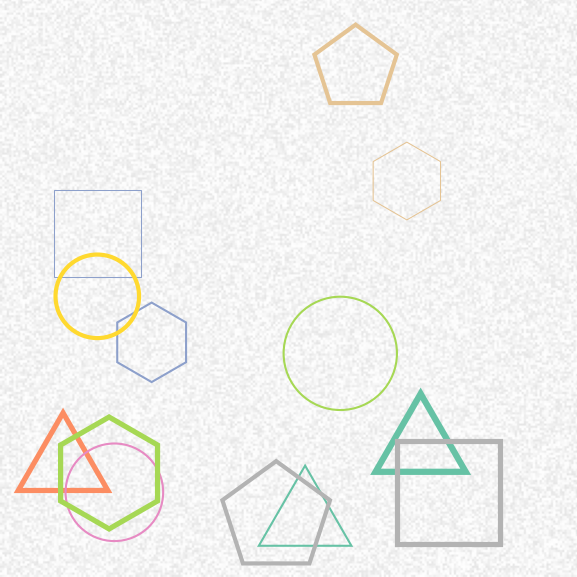[{"shape": "triangle", "thickness": 1, "radius": 0.46, "center": [0.528, 0.1]}, {"shape": "triangle", "thickness": 3, "radius": 0.45, "center": [0.728, 0.227]}, {"shape": "triangle", "thickness": 2.5, "radius": 0.45, "center": [0.109, 0.195]}, {"shape": "hexagon", "thickness": 1, "radius": 0.34, "center": [0.263, 0.406]}, {"shape": "square", "thickness": 0.5, "radius": 0.38, "center": [0.168, 0.595]}, {"shape": "circle", "thickness": 1, "radius": 0.42, "center": [0.198, 0.147]}, {"shape": "hexagon", "thickness": 2.5, "radius": 0.48, "center": [0.189, 0.18]}, {"shape": "circle", "thickness": 1, "radius": 0.49, "center": [0.589, 0.387]}, {"shape": "circle", "thickness": 2, "radius": 0.36, "center": [0.168, 0.486]}, {"shape": "pentagon", "thickness": 2, "radius": 0.38, "center": [0.616, 0.881]}, {"shape": "hexagon", "thickness": 0.5, "radius": 0.34, "center": [0.704, 0.686]}, {"shape": "pentagon", "thickness": 2, "radius": 0.49, "center": [0.478, 0.103]}, {"shape": "square", "thickness": 2.5, "radius": 0.45, "center": [0.777, 0.146]}]